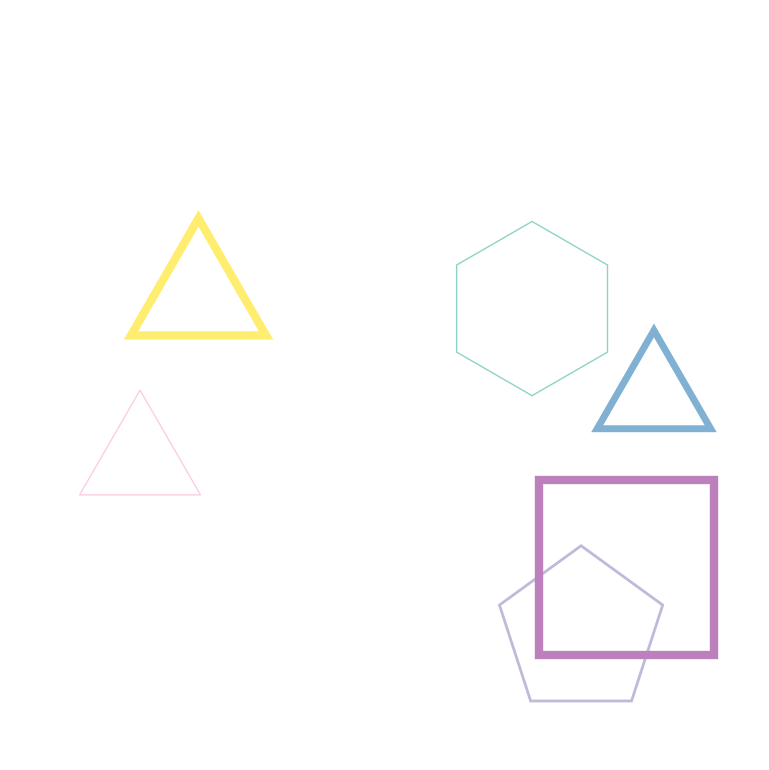[{"shape": "hexagon", "thickness": 0.5, "radius": 0.57, "center": [0.691, 0.599]}, {"shape": "pentagon", "thickness": 1, "radius": 0.56, "center": [0.755, 0.18]}, {"shape": "triangle", "thickness": 2.5, "radius": 0.43, "center": [0.849, 0.486]}, {"shape": "triangle", "thickness": 0.5, "radius": 0.45, "center": [0.182, 0.403]}, {"shape": "square", "thickness": 3, "radius": 0.57, "center": [0.813, 0.263]}, {"shape": "triangle", "thickness": 3, "radius": 0.51, "center": [0.258, 0.615]}]